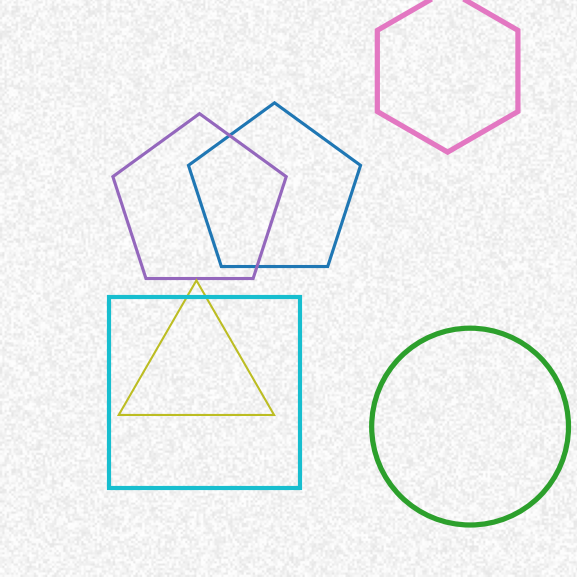[{"shape": "pentagon", "thickness": 1.5, "radius": 0.78, "center": [0.475, 0.664]}, {"shape": "circle", "thickness": 2.5, "radius": 0.85, "center": [0.814, 0.26]}, {"shape": "pentagon", "thickness": 1.5, "radius": 0.79, "center": [0.346, 0.645]}, {"shape": "hexagon", "thickness": 2.5, "radius": 0.7, "center": [0.775, 0.876]}, {"shape": "triangle", "thickness": 1, "radius": 0.78, "center": [0.34, 0.358]}, {"shape": "square", "thickness": 2, "radius": 0.83, "center": [0.355, 0.32]}]